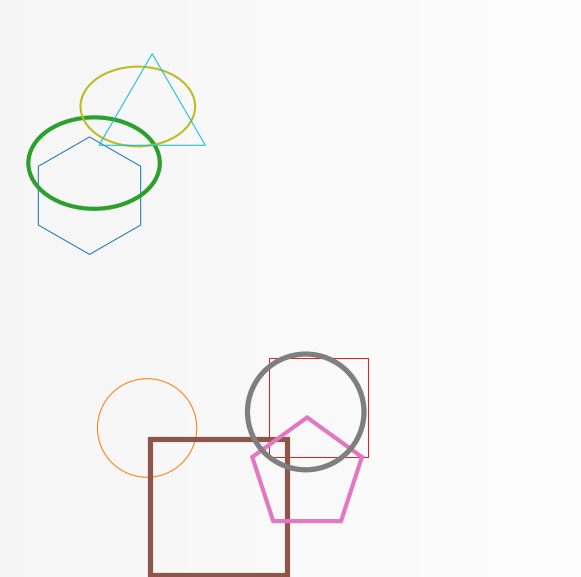[{"shape": "hexagon", "thickness": 0.5, "radius": 0.51, "center": [0.154, 0.66]}, {"shape": "circle", "thickness": 0.5, "radius": 0.43, "center": [0.253, 0.258]}, {"shape": "oval", "thickness": 2, "radius": 0.57, "center": [0.162, 0.717]}, {"shape": "square", "thickness": 0.5, "radius": 0.43, "center": [0.548, 0.293]}, {"shape": "square", "thickness": 2.5, "radius": 0.59, "center": [0.376, 0.121]}, {"shape": "pentagon", "thickness": 2, "radius": 0.5, "center": [0.528, 0.177]}, {"shape": "circle", "thickness": 2.5, "radius": 0.5, "center": [0.526, 0.286]}, {"shape": "oval", "thickness": 1, "radius": 0.49, "center": [0.237, 0.815]}, {"shape": "triangle", "thickness": 0.5, "radius": 0.53, "center": [0.262, 0.8]}]